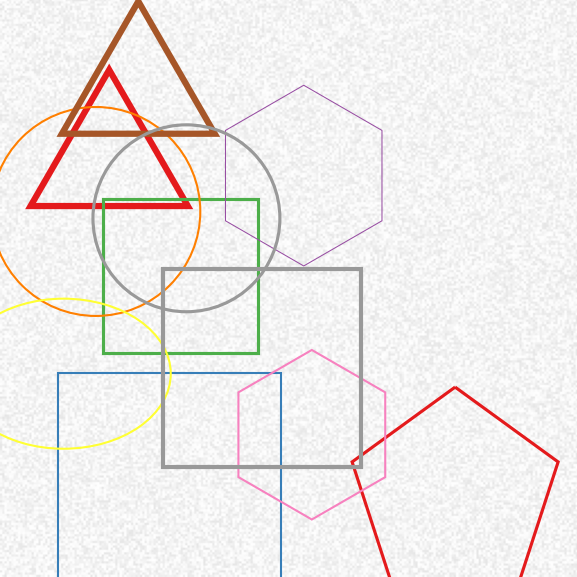[{"shape": "triangle", "thickness": 3, "radius": 0.79, "center": [0.189, 0.721]}, {"shape": "pentagon", "thickness": 1.5, "radius": 0.94, "center": [0.788, 0.141]}, {"shape": "square", "thickness": 1, "radius": 0.96, "center": [0.293, 0.16]}, {"shape": "square", "thickness": 1.5, "radius": 0.67, "center": [0.312, 0.521]}, {"shape": "hexagon", "thickness": 0.5, "radius": 0.78, "center": [0.526, 0.695]}, {"shape": "circle", "thickness": 1, "radius": 0.9, "center": [0.166, 0.633]}, {"shape": "oval", "thickness": 1, "radius": 0.93, "center": [0.11, 0.352]}, {"shape": "triangle", "thickness": 3, "radius": 0.76, "center": [0.24, 0.844]}, {"shape": "hexagon", "thickness": 1, "radius": 0.73, "center": [0.54, 0.246]}, {"shape": "square", "thickness": 2, "radius": 0.86, "center": [0.454, 0.361]}, {"shape": "circle", "thickness": 1.5, "radius": 0.81, "center": [0.323, 0.621]}]